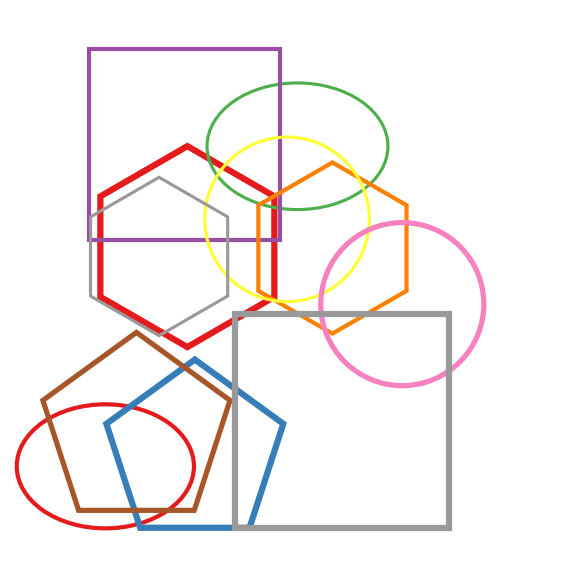[{"shape": "oval", "thickness": 2, "radius": 0.77, "center": [0.182, 0.192]}, {"shape": "hexagon", "thickness": 3, "radius": 0.87, "center": [0.324, 0.572]}, {"shape": "pentagon", "thickness": 3, "radius": 0.81, "center": [0.337, 0.216]}, {"shape": "oval", "thickness": 1.5, "radius": 0.78, "center": [0.515, 0.746]}, {"shape": "square", "thickness": 2, "radius": 0.83, "center": [0.32, 0.749]}, {"shape": "hexagon", "thickness": 2, "radius": 0.74, "center": [0.576, 0.57]}, {"shape": "circle", "thickness": 1.5, "radius": 0.71, "center": [0.497, 0.619]}, {"shape": "pentagon", "thickness": 2.5, "radius": 0.85, "center": [0.236, 0.253]}, {"shape": "circle", "thickness": 2.5, "radius": 0.71, "center": [0.697, 0.473]}, {"shape": "square", "thickness": 3, "radius": 0.93, "center": [0.592, 0.27]}, {"shape": "hexagon", "thickness": 1.5, "radius": 0.69, "center": [0.275, 0.555]}]